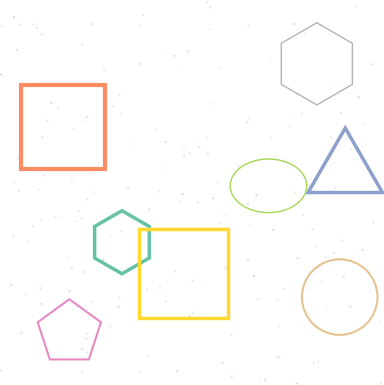[{"shape": "hexagon", "thickness": 2.5, "radius": 0.41, "center": [0.317, 0.371]}, {"shape": "square", "thickness": 3, "radius": 0.55, "center": [0.164, 0.671]}, {"shape": "triangle", "thickness": 2.5, "radius": 0.56, "center": [0.897, 0.556]}, {"shape": "pentagon", "thickness": 1.5, "radius": 0.43, "center": [0.18, 0.136]}, {"shape": "oval", "thickness": 1, "radius": 0.5, "center": [0.697, 0.517]}, {"shape": "square", "thickness": 2.5, "radius": 0.57, "center": [0.476, 0.289]}, {"shape": "circle", "thickness": 1.5, "radius": 0.49, "center": [0.882, 0.228]}, {"shape": "hexagon", "thickness": 1, "radius": 0.53, "center": [0.823, 0.834]}]